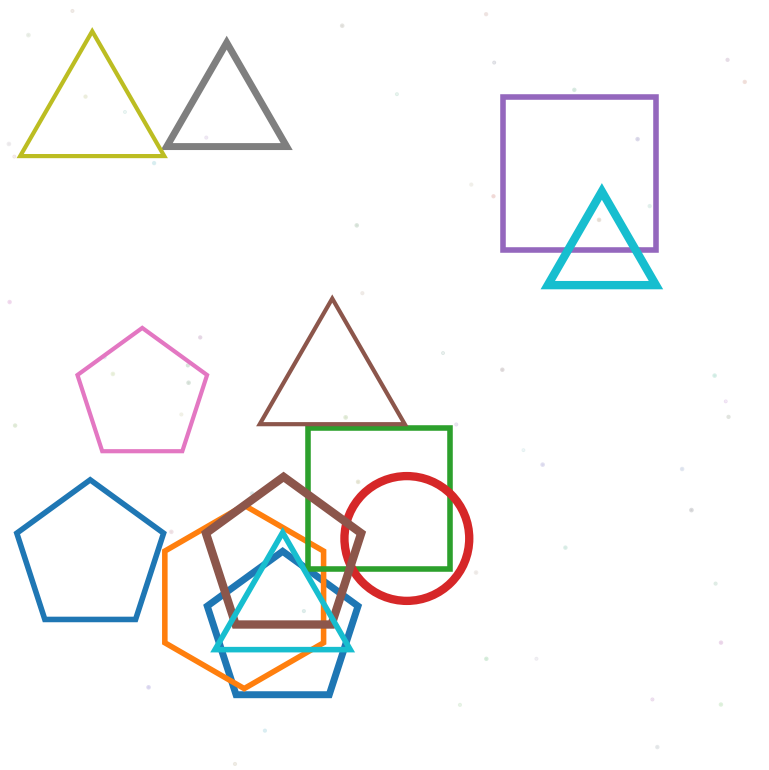[{"shape": "pentagon", "thickness": 2, "radius": 0.5, "center": [0.117, 0.277]}, {"shape": "pentagon", "thickness": 2.5, "radius": 0.51, "center": [0.367, 0.181]}, {"shape": "hexagon", "thickness": 2, "radius": 0.6, "center": [0.317, 0.225]}, {"shape": "square", "thickness": 2, "radius": 0.46, "center": [0.492, 0.352]}, {"shape": "circle", "thickness": 3, "radius": 0.41, "center": [0.528, 0.301]}, {"shape": "square", "thickness": 2, "radius": 0.5, "center": [0.752, 0.774]}, {"shape": "triangle", "thickness": 1.5, "radius": 0.54, "center": [0.431, 0.503]}, {"shape": "pentagon", "thickness": 3, "radius": 0.53, "center": [0.368, 0.275]}, {"shape": "pentagon", "thickness": 1.5, "radius": 0.44, "center": [0.185, 0.486]}, {"shape": "triangle", "thickness": 2.5, "radius": 0.45, "center": [0.294, 0.855]}, {"shape": "triangle", "thickness": 1.5, "radius": 0.54, "center": [0.12, 0.851]}, {"shape": "triangle", "thickness": 3, "radius": 0.41, "center": [0.782, 0.67]}, {"shape": "triangle", "thickness": 2, "radius": 0.51, "center": [0.367, 0.207]}]